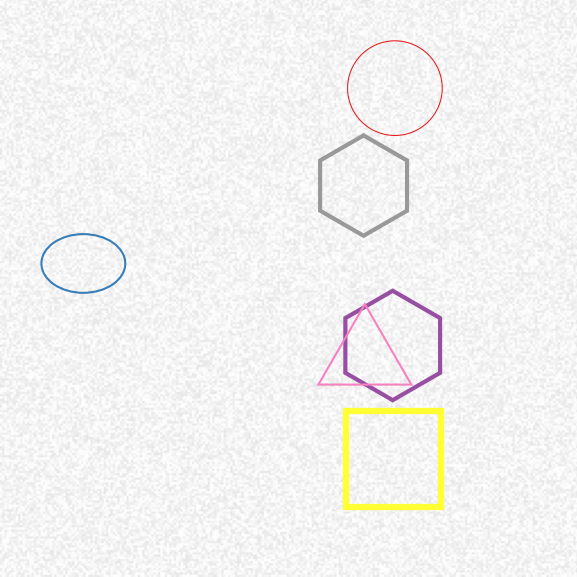[{"shape": "circle", "thickness": 0.5, "radius": 0.41, "center": [0.684, 0.847]}, {"shape": "oval", "thickness": 1, "radius": 0.36, "center": [0.144, 0.543]}, {"shape": "hexagon", "thickness": 2, "radius": 0.47, "center": [0.68, 0.401]}, {"shape": "square", "thickness": 3, "radius": 0.41, "center": [0.681, 0.205]}, {"shape": "triangle", "thickness": 1, "radius": 0.46, "center": [0.632, 0.38]}, {"shape": "hexagon", "thickness": 2, "radius": 0.43, "center": [0.63, 0.678]}]